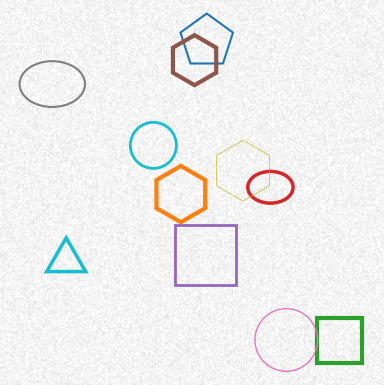[{"shape": "pentagon", "thickness": 1.5, "radius": 0.36, "center": [0.537, 0.893]}, {"shape": "hexagon", "thickness": 3, "radius": 0.37, "center": [0.47, 0.496]}, {"shape": "square", "thickness": 3, "radius": 0.29, "center": [0.882, 0.115]}, {"shape": "oval", "thickness": 2.5, "radius": 0.29, "center": [0.702, 0.514]}, {"shape": "square", "thickness": 2, "radius": 0.39, "center": [0.534, 0.338]}, {"shape": "hexagon", "thickness": 3, "radius": 0.32, "center": [0.505, 0.844]}, {"shape": "circle", "thickness": 1, "radius": 0.41, "center": [0.744, 0.117]}, {"shape": "oval", "thickness": 1.5, "radius": 0.42, "center": [0.136, 0.782]}, {"shape": "hexagon", "thickness": 0.5, "radius": 0.4, "center": [0.631, 0.557]}, {"shape": "circle", "thickness": 2, "radius": 0.3, "center": [0.398, 0.622]}, {"shape": "triangle", "thickness": 2.5, "radius": 0.29, "center": [0.172, 0.324]}]